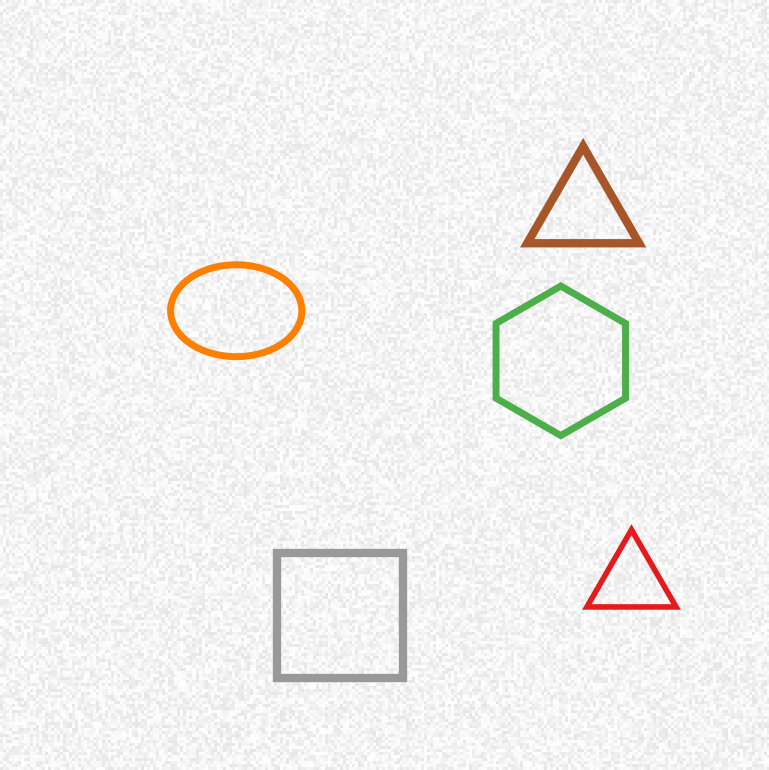[{"shape": "triangle", "thickness": 2, "radius": 0.33, "center": [0.82, 0.245]}, {"shape": "hexagon", "thickness": 2.5, "radius": 0.49, "center": [0.728, 0.531]}, {"shape": "oval", "thickness": 2.5, "radius": 0.43, "center": [0.307, 0.596]}, {"shape": "triangle", "thickness": 3, "radius": 0.42, "center": [0.757, 0.726]}, {"shape": "square", "thickness": 3, "radius": 0.41, "center": [0.442, 0.201]}]